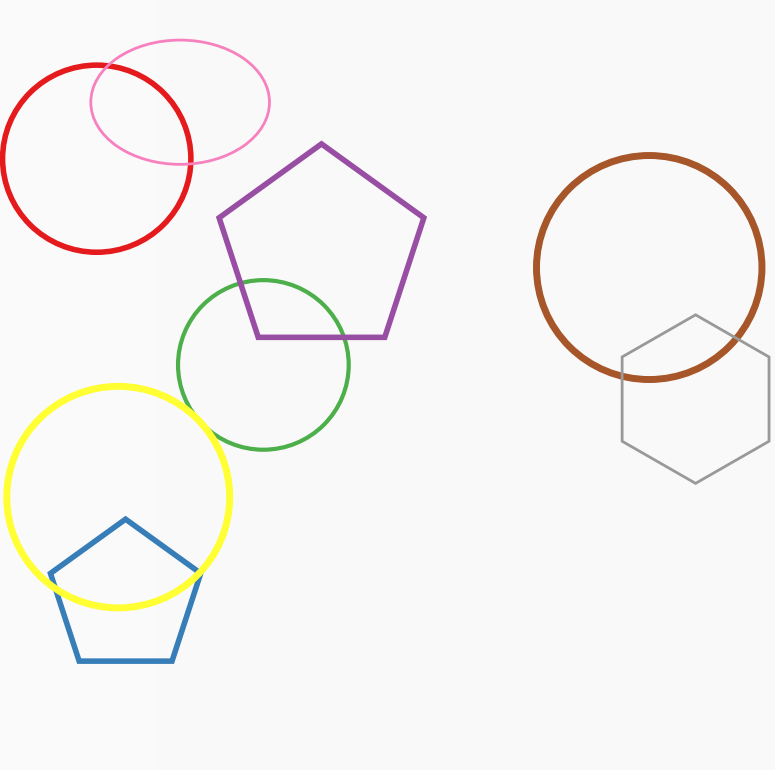[{"shape": "circle", "thickness": 2, "radius": 0.61, "center": [0.125, 0.794]}, {"shape": "pentagon", "thickness": 2, "radius": 0.51, "center": [0.162, 0.224]}, {"shape": "circle", "thickness": 1.5, "radius": 0.55, "center": [0.34, 0.526]}, {"shape": "pentagon", "thickness": 2, "radius": 0.69, "center": [0.415, 0.674]}, {"shape": "circle", "thickness": 2.5, "radius": 0.72, "center": [0.153, 0.354]}, {"shape": "circle", "thickness": 2.5, "radius": 0.73, "center": [0.838, 0.653]}, {"shape": "oval", "thickness": 1, "radius": 0.58, "center": [0.232, 0.867]}, {"shape": "hexagon", "thickness": 1, "radius": 0.55, "center": [0.898, 0.482]}]